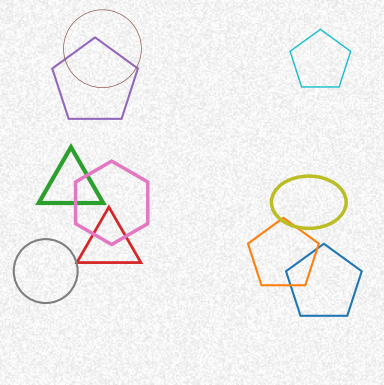[{"shape": "pentagon", "thickness": 1.5, "radius": 0.52, "center": [0.841, 0.263]}, {"shape": "pentagon", "thickness": 1.5, "radius": 0.48, "center": [0.736, 0.337]}, {"shape": "triangle", "thickness": 3, "radius": 0.48, "center": [0.184, 0.521]}, {"shape": "triangle", "thickness": 2, "radius": 0.48, "center": [0.283, 0.366]}, {"shape": "pentagon", "thickness": 1.5, "radius": 0.58, "center": [0.247, 0.786]}, {"shape": "circle", "thickness": 0.5, "radius": 0.51, "center": [0.266, 0.874]}, {"shape": "hexagon", "thickness": 2.5, "radius": 0.54, "center": [0.29, 0.473]}, {"shape": "circle", "thickness": 1.5, "radius": 0.41, "center": [0.119, 0.296]}, {"shape": "oval", "thickness": 2.5, "radius": 0.49, "center": [0.802, 0.475]}, {"shape": "pentagon", "thickness": 1, "radius": 0.41, "center": [0.832, 0.841]}]